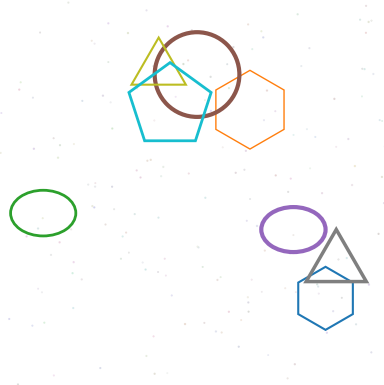[{"shape": "hexagon", "thickness": 1.5, "radius": 0.41, "center": [0.846, 0.225]}, {"shape": "hexagon", "thickness": 1, "radius": 0.51, "center": [0.649, 0.715]}, {"shape": "oval", "thickness": 2, "radius": 0.42, "center": [0.112, 0.446]}, {"shape": "oval", "thickness": 3, "radius": 0.42, "center": [0.762, 0.404]}, {"shape": "circle", "thickness": 3, "radius": 0.55, "center": [0.512, 0.806]}, {"shape": "triangle", "thickness": 2.5, "radius": 0.45, "center": [0.873, 0.314]}, {"shape": "triangle", "thickness": 1.5, "radius": 0.41, "center": [0.412, 0.821]}, {"shape": "pentagon", "thickness": 2, "radius": 0.56, "center": [0.442, 0.725]}]